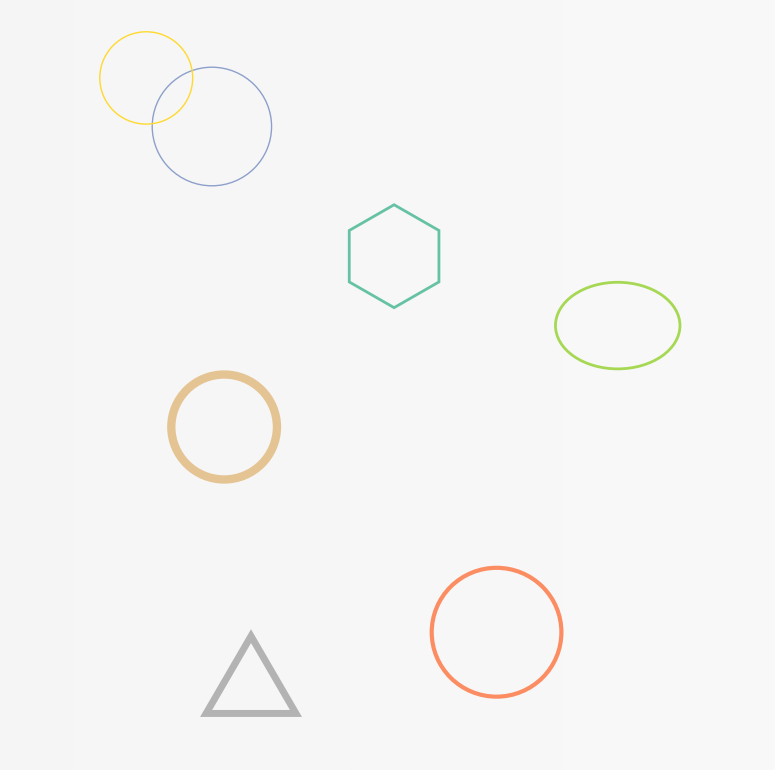[{"shape": "hexagon", "thickness": 1, "radius": 0.33, "center": [0.509, 0.667]}, {"shape": "circle", "thickness": 1.5, "radius": 0.42, "center": [0.641, 0.179]}, {"shape": "circle", "thickness": 0.5, "radius": 0.39, "center": [0.273, 0.836]}, {"shape": "oval", "thickness": 1, "radius": 0.4, "center": [0.797, 0.577]}, {"shape": "circle", "thickness": 0.5, "radius": 0.3, "center": [0.189, 0.899]}, {"shape": "circle", "thickness": 3, "radius": 0.34, "center": [0.289, 0.445]}, {"shape": "triangle", "thickness": 2.5, "radius": 0.33, "center": [0.324, 0.107]}]